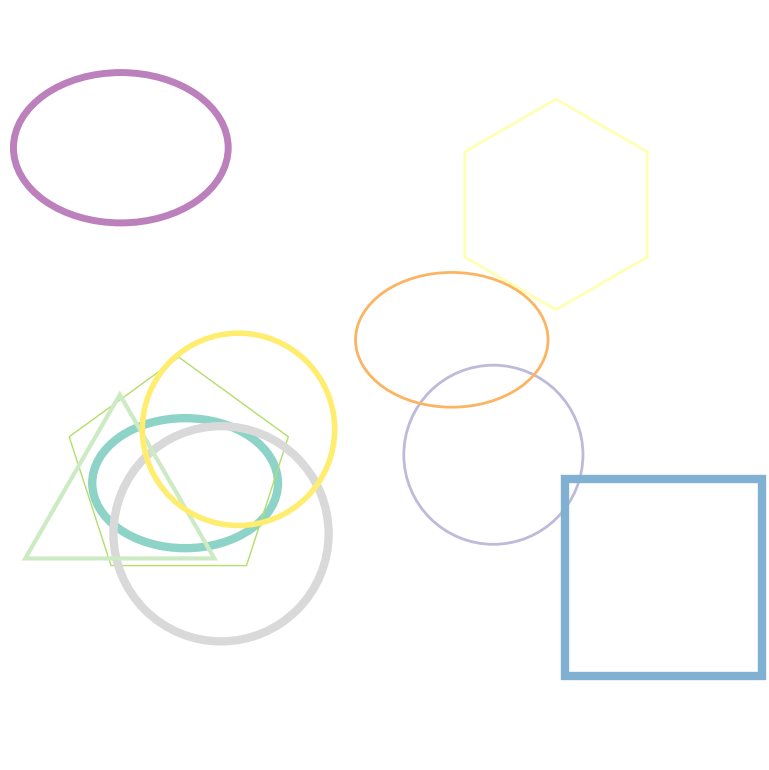[{"shape": "oval", "thickness": 3, "radius": 0.6, "center": [0.24, 0.373]}, {"shape": "hexagon", "thickness": 1, "radius": 0.68, "center": [0.722, 0.735]}, {"shape": "circle", "thickness": 1, "radius": 0.58, "center": [0.641, 0.409]}, {"shape": "square", "thickness": 3, "radius": 0.64, "center": [0.862, 0.25]}, {"shape": "oval", "thickness": 1, "radius": 0.62, "center": [0.587, 0.559]}, {"shape": "pentagon", "thickness": 0.5, "radius": 0.75, "center": [0.232, 0.387]}, {"shape": "circle", "thickness": 3, "radius": 0.7, "center": [0.287, 0.307]}, {"shape": "oval", "thickness": 2.5, "radius": 0.7, "center": [0.157, 0.808]}, {"shape": "triangle", "thickness": 1.5, "radius": 0.71, "center": [0.156, 0.346]}, {"shape": "circle", "thickness": 2, "radius": 0.62, "center": [0.31, 0.442]}]